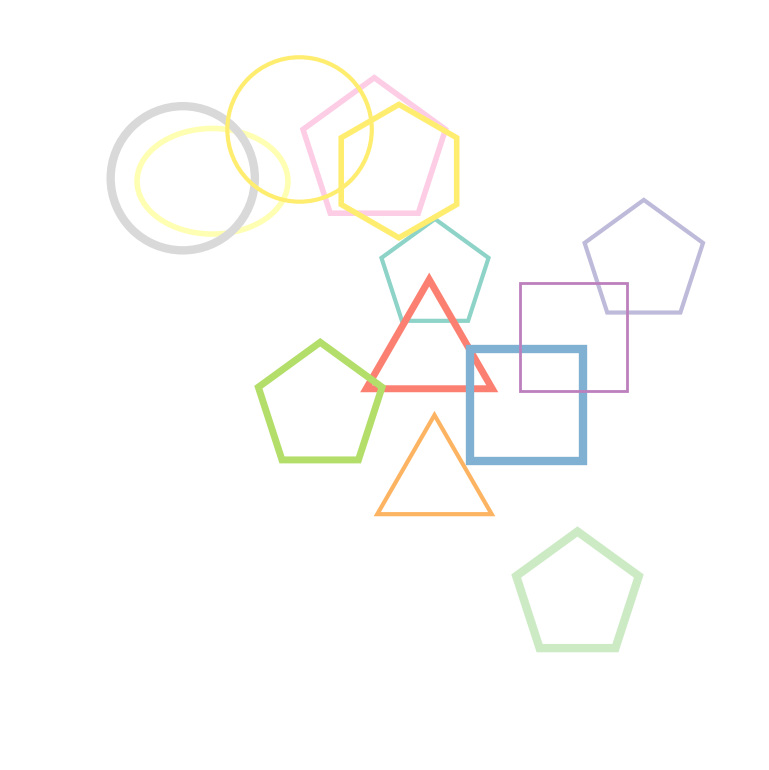[{"shape": "pentagon", "thickness": 1.5, "radius": 0.37, "center": [0.565, 0.642]}, {"shape": "oval", "thickness": 2, "radius": 0.49, "center": [0.276, 0.765]}, {"shape": "pentagon", "thickness": 1.5, "radius": 0.4, "center": [0.836, 0.66]}, {"shape": "triangle", "thickness": 2.5, "radius": 0.47, "center": [0.557, 0.542]}, {"shape": "square", "thickness": 3, "radius": 0.37, "center": [0.684, 0.474]}, {"shape": "triangle", "thickness": 1.5, "radius": 0.43, "center": [0.564, 0.375]}, {"shape": "pentagon", "thickness": 2.5, "radius": 0.42, "center": [0.416, 0.471]}, {"shape": "pentagon", "thickness": 2, "radius": 0.49, "center": [0.486, 0.802]}, {"shape": "circle", "thickness": 3, "radius": 0.47, "center": [0.237, 0.768]}, {"shape": "square", "thickness": 1, "radius": 0.35, "center": [0.745, 0.562]}, {"shape": "pentagon", "thickness": 3, "radius": 0.42, "center": [0.75, 0.226]}, {"shape": "circle", "thickness": 1.5, "radius": 0.47, "center": [0.389, 0.832]}, {"shape": "hexagon", "thickness": 2, "radius": 0.43, "center": [0.518, 0.778]}]